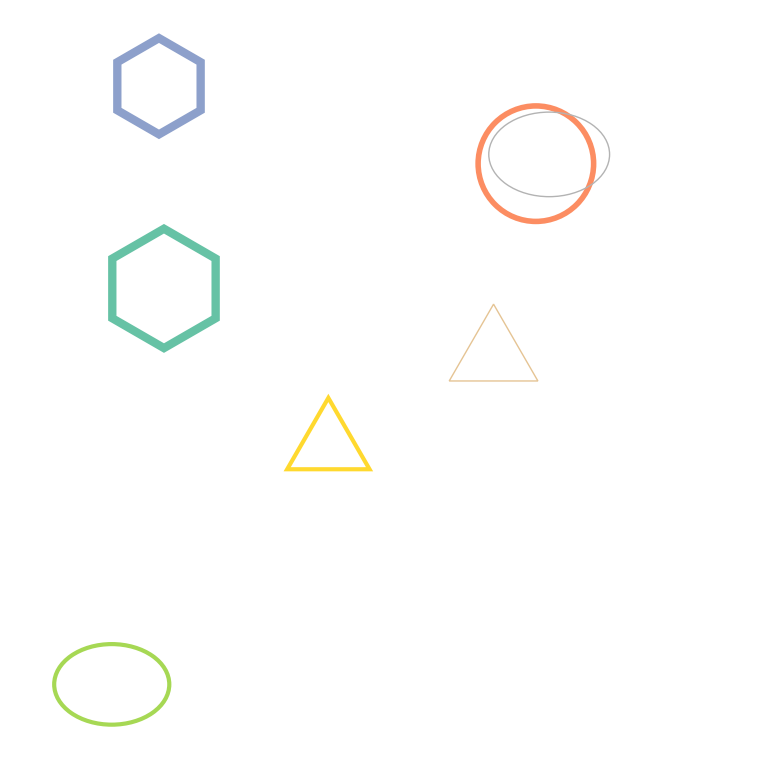[{"shape": "hexagon", "thickness": 3, "radius": 0.39, "center": [0.213, 0.625]}, {"shape": "circle", "thickness": 2, "radius": 0.37, "center": [0.696, 0.787]}, {"shape": "hexagon", "thickness": 3, "radius": 0.31, "center": [0.206, 0.888]}, {"shape": "oval", "thickness": 1.5, "radius": 0.37, "center": [0.145, 0.111]}, {"shape": "triangle", "thickness": 1.5, "radius": 0.31, "center": [0.426, 0.421]}, {"shape": "triangle", "thickness": 0.5, "radius": 0.33, "center": [0.641, 0.538]}, {"shape": "oval", "thickness": 0.5, "radius": 0.39, "center": [0.713, 0.799]}]